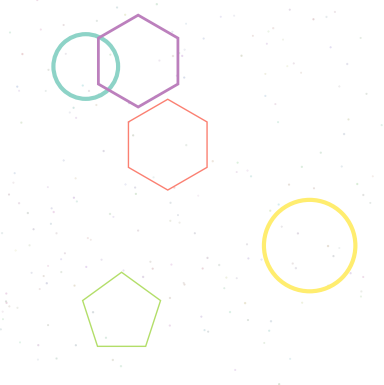[{"shape": "circle", "thickness": 3, "radius": 0.42, "center": [0.223, 0.827]}, {"shape": "hexagon", "thickness": 1, "radius": 0.59, "center": [0.436, 0.624]}, {"shape": "pentagon", "thickness": 1, "radius": 0.53, "center": [0.316, 0.186]}, {"shape": "hexagon", "thickness": 2, "radius": 0.6, "center": [0.359, 0.841]}, {"shape": "circle", "thickness": 3, "radius": 0.59, "center": [0.804, 0.362]}]